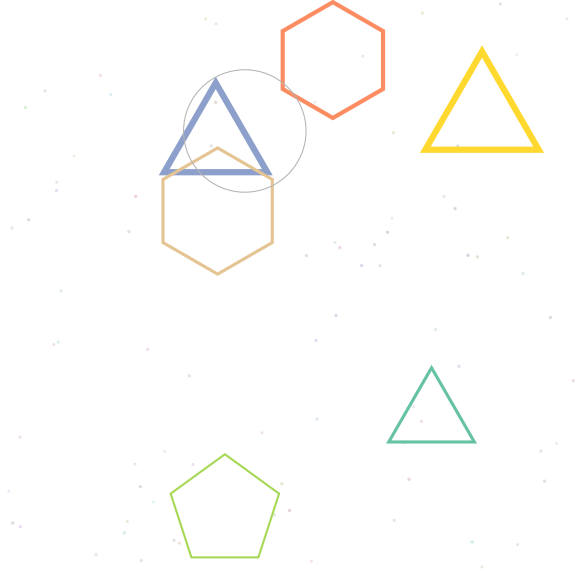[{"shape": "triangle", "thickness": 1.5, "radius": 0.43, "center": [0.747, 0.277]}, {"shape": "hexagon", "thickness": 2, "radius": 0.5, "center": [0.576, 0.895]}, {"shape": "triangle", "thickness": 3, "radius": 0.52, "center": [0.374, 0.753]}, {"shape": "pentagon", "thickness": 1, "radius": 0.49, "center": [0.389, 0.114]}, {"shape": "triangle", "thickness": 3, "radius": 0.57, "center": [0.835, 0.797]}, {"shape": "hexagon", "thickness": 1.5, "radius": 0.55, "center": [0.377, 0.634]}, {"shape": "circle", "thickness": 0.5, "radius": 0.53, "center": [0.424, 0.772]}]